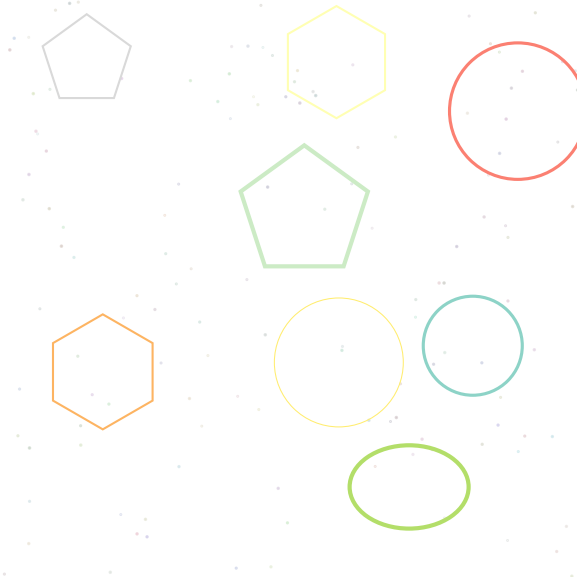[{"shape": "circle", "thickness": 1.5, "radius": 0.43, "center": [0.819, 0.4]}, {"shape": "hexagon", "thickness": 1, "radius": 0.49, "center": [0.583, 0.892]}, {"shape": "circle", "thickness": 1.5, "radius": 0.59, "center": [0.897, 0.807]}, {"shape": "hexagon", "thickness": 1, "radius": 0.5, "center": [0.178, 0.355]}, {"shape": "oval", "thickness": 2, "radius": 0.52, "center": [0.708, 0.156]}, {"shape": "pentagon", "thickness": 1, "radius": 0.4, "center": [0.15, 0.894]}, {"shape": "pentagon", "thickness": 2, "radius": 0.58, "center": [0.527, 0.632]}, {"shape": "circle", "thickness": 0.5, "radius": 0.56, "center": [0.587, 0.372]}]